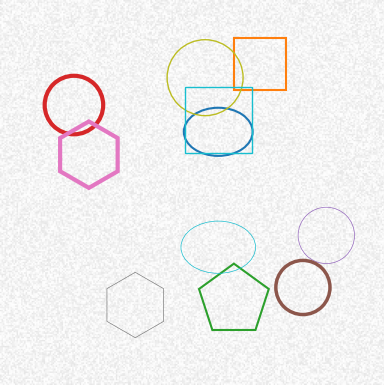[{"shape": "oval", "thickness": 1.5, "radius": 0.45, "center": [0.567, 0.658]}, {"shape": "square", "thickness": 1.5, "radius": 0.34, "center": [0.674, 0.834]}, {"shape": "pentagon", "thickness": 1.5, "radius": 0.48, "center": [0.608, 0.22]}, {"shape": "circle", "thickness": 3, "radius": 0.38, "center": [0.192, 0.727]}, {"shape": "circle", "thickness": 0.5, "radius": 0.37, "center": [0.848, 0.389]}, {"shape": "circle", "thickness": 2.5, "radius": 0.35, "center": [0.787, 0.253]}, {"shape": "hexagon", "thickness": 3, "radius": 0.43, "center": [0.231, 0.598]}, {"shape": "hexagon", "thickness": 0.5, "radius": 0.42, "center": [0.351, 0.208]}, {"shape": "circle", "thickness": 1, "radius": 0.49, "center": [0.533, 0.798]}, {"shape": "oval", "thickness": 0.5, "radius": 0.48, "center": [0.567, 0.358]}, {"shape": "square", "thickness": 1, "radius": 0.43, "center": [0.567, 0.688]}]